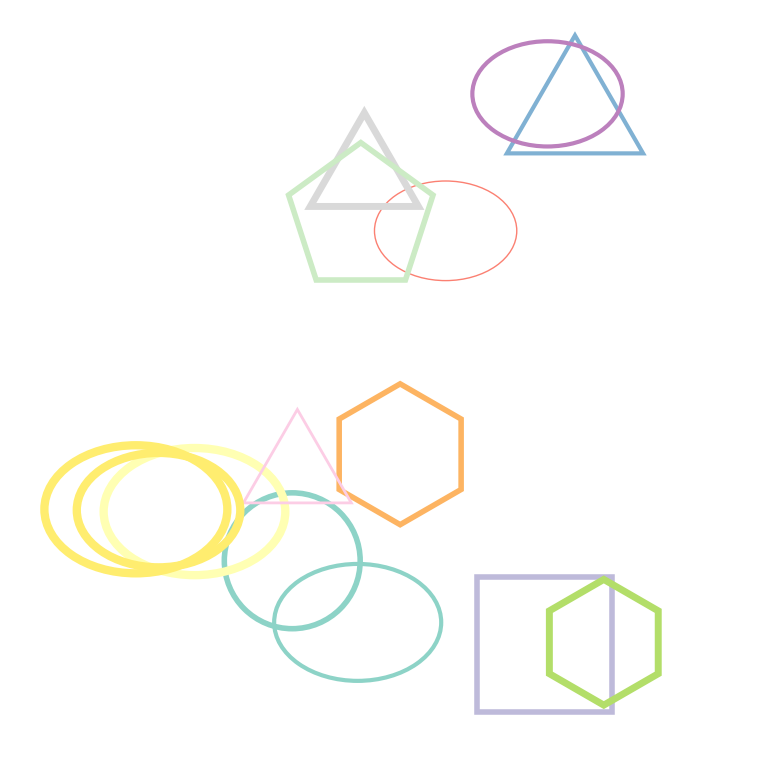[{"shape": "circle", "thickness": 2, "radius": 0.44, "center": [0.38, 0.272]}, {"shape": "oval", "thickness": 1.5, "radius": 0.54, "center": [0.465, 0.192]}, {"shape": "oval", "thickness": 3, "radius": 0.59, "center": [0.253, 0.336]}, {"shape": "square", "thickness": 2, "radius": 0.44, "center": [0.707, 0.163]}, {"shape": "oval", "thickness": 0.5, "radius": 0.46, "center": [0.579, 0.7]}, {"shape": "triangle", "thickness": 1.5, "radius": 0.51, "center": [0.747, 0.852]}, {"shape": "hexagon", "thickness": 2, "radius": 0.46, "center": [0.52, 0.41]}, {"shape": "hexagon", "thickness": 2.5, "radius": 0.41, "center": [0.784, 0.166]}, {"shape": "triangle", "thickness": 1, "radius": 0.4, "center": [0.386, 0.387]}, {"shape": "triangle", "thickness": 2.5, "radius": 0.41, "center": [0.473, 0.772]}, {"shape": "oval", "thickness": 1.5, "radius": 0.49, "center": [0.711, 0.878]}, {"shape": "pentagon", "thickness": 2, "radius": 0.49, "center": [0.469, 0.716]}, {"shape": "oval", "thickness": 3, "radius": 0.53, "center": [0.206, 0.338]}, {"shape": "oval", "thickness": 3, "radius": 0.59, "center": [0.176, 0.339]}]